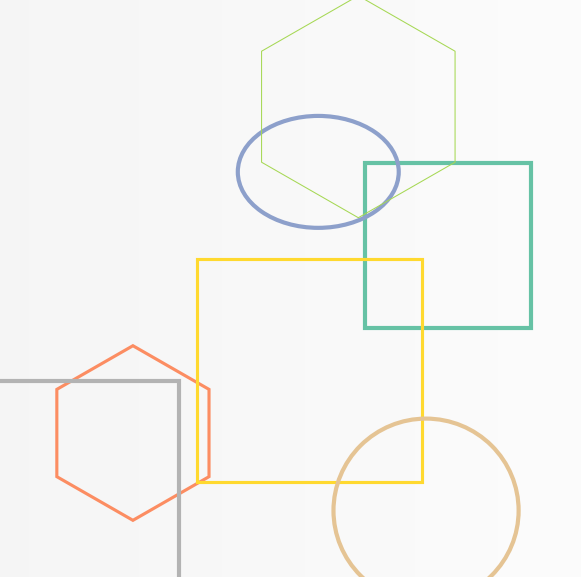[{"shape": "square", "thickness": 2, "radius": 0.71, "center": [0.771, 0.573]}, {"shape": "hexagon", "thickness": 1.5, "radius": 0.76, "center": [0.229, 0.249]}, {"shape": "oval", "thickness": 2, "radius": 0.69, "center": [0.548, 0.702]}, {"shape": "hexagon", "thickness": 0.5, "radius": 0.96, "center": [0.616, 0.814]}, {"shape": "square", "thickness": 1.5, "radius": 0.97, "center": [0.532, 0.357]}, {"shape": "circle", "thickness": 2, "radius": 0.8, "center": [0.733, 0.115]}, {"shape": "square", "thickness": 2, "radius": 0.92, "center": [0.122, 0.155]}]